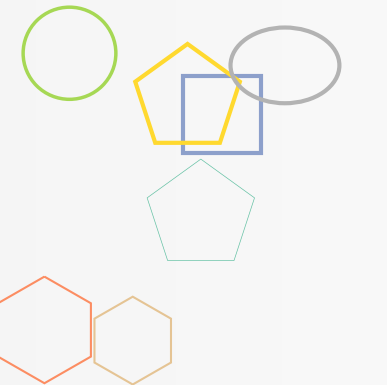[{"shape": "pentagon", "thickness": 0.5, "radius": 0.73, "center": [0.518, 0.441]}, {"shape": "hexagon", "thickness": 1.5, "radius": 0.69, "center": [0.115, 0.143]}, {"shape": "square", "thickness": 3, "radius": 0.5, "center": [0.573, 0.702]}, {"shape": "circle", "thickness": 2.5, "radius": 0.6, "center": [0.179, 0.862]}, {"shape": "pentagon", "thickness": 3, "radius": 0.71, "center": [0.484, 0.744]}, {"shape": "hexagon", "thickness": 1.5, "radius": 0.57, "center": [0.343, 0.115]}, {"shape": "oval", "thickness": 3, "radius": 0.7, "center": [0.735, 0.83]}]